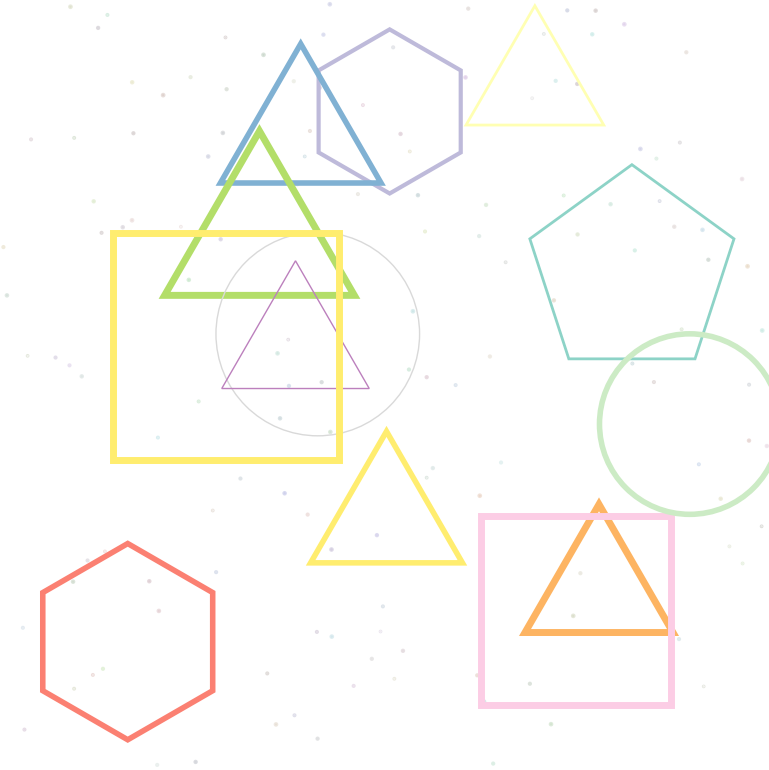[{"shape": "pentagon", "thickness": 1, "radius": 0.7, "center": [0.821, 0.647]}, {"shape": "triangle", "thickness": 1, "radius": 0.52, "center": [0.695, 0.889]}, {"shape": "hexagon", "thickness": 1.5, "radius": 0.53, "center": [0.506, 0.855]}, {"shape": "hexagon", "thickness": 2, "radius": 0.64, "center": [0.166, 0.167]}, {"shape": "triangle", "thickness": 2, "radius": 0.6, "center": [0.391, 0.823]}, {"shape": "triangle", "thickness": 2.5, "radius": 0.55, "center": [0.778, 0.234]}, {"shape": "triangle", "thickness": 2.5, "radius": 0.71, "center": [0.337, 0.688]}, {"shape": "square", "thickness": 2.5, "radius": 0.61, "center": [0.748, 0.207]}, {"shape": "circle", "thickness": 0.5, "radius": 0.66, "center": [0.413, 0.566]}, {"shape": "triangle", "thickness": 0.5, "radius": 0.55, "center": [0.384, 0.551]}, {"shape": "circle", "thickness": 2, "radius": 0.59, "center": [0.896, 0.449]}, {"shape": "square", "thickness": 2.5, "radius": 0.74, "center": [0.294, 0.55]}, {"shape": "triangle", "thickness": 2, "radius": 0.57, "center": [0.502, 0.326]}]